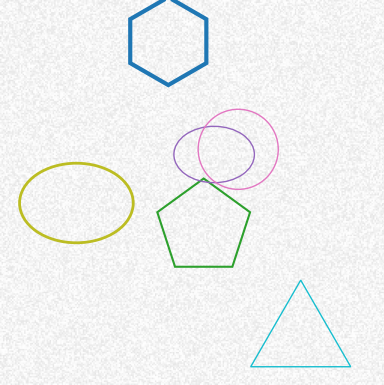[{"shape": "hexagon", "thickness": 3, "radius": 0.57, "center": [0.437, 0.893]}, {"shape": "pentagon", "thickness": 1.5, "radius": 0.63, "center": [0.529, 0.41]}, {"shape": "oval", "thickness": 1, "radius": 0.52, "center": [0.556, 0.599]}, {"shape": "circle", "thickness": 1, "radius": 0.52, "center": [0.619, 0.612]}, {"shape": "oval", "thickness": 2, "radius": 0.74, "center": [0.198, 0.473]}, {"shape": "triangle", "thickness": 1, "radius": 0.75, "center": [0.781, 0.122]}]